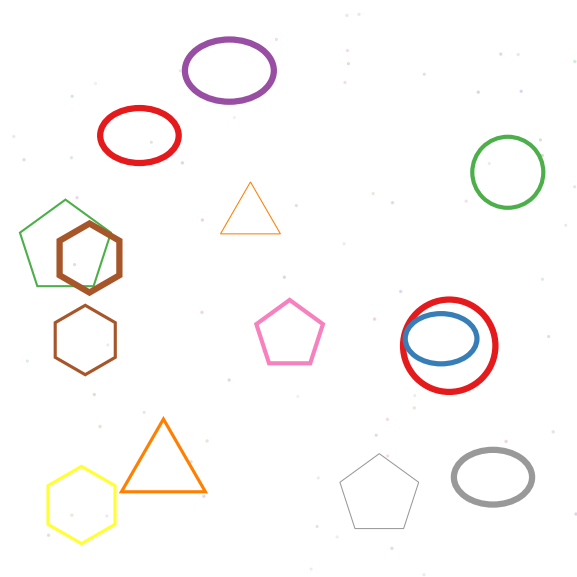[{"shape": "oval", "thickness": 3, "radius": 0.34, "center": [0.241, 0.764]}, {"shape": "circle", "thickness": 3, "radius": 0.4, "center": [0.778, 0.4]}, {"shape": "oval", "thickness": 2.5, "radius": 0.31, "center": [0.764, 0.413]}, {"shape": "circle", "thickness": 2, "radius": 0.31, "center": [0.879, 0.701]}, {"shape": "pentagon", "thickness": 1, "radius": 0.41, "center": [0.113, 0.571]}, {"shape": "oval", "thickness": 3, "radius": 0.38, "center": [0.397, 0.877]}, {"shape": "triangle", "thickness": 1.5, "radius": 0.42, "center": [0.283, 0.19]}, {"shape": "triangle", "thickness": 0.5, "radius": 0.3, "center": [0.434, 0.624]}, {"shape": "hexagon", "thickness": 1.5, "radius": 0.33, "center": [0.141, 0.125]}, {"shape": "hexagon", "thickness": 1.5, "radius": 0.3, "center": [0.148, 0.41]}, {"shape": "hexagon", "thickness": 3, "radius": 0.3, "center": [0.155, 0.552]}, {"shape": "pentagon", "thickness": 2, "radius": 0.3, "center": [0.502, 0.419]}, {"shape": "oval", "thickness": 3, "radius": 0.34, "center": [0.854, 0.173]}, {"shape": "pentagon", "thickness": 0.5, "radius": 0.36, "center": [0.657, 0.142]}]